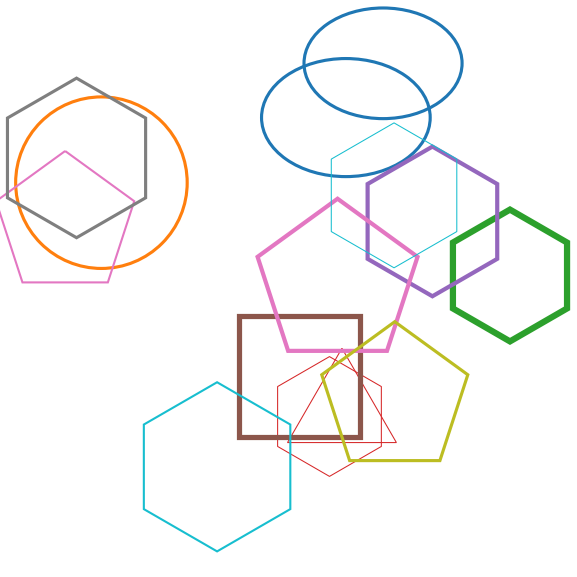[{"shape": "oval", "thickness": 1.5, "radius": 0.68, "center": [0.663, 0.89]}, {"shape": "oval", "thickness": 1.5, "radius": 0.73, "center": [0.599, 0.796]}, {"shape": "circle", "thickness": 1.5, "radius": 0.74, "center": [0.176, 0.683]}, {"shape": "hexagon", "thickness": 3, "radius": 0.57, "center": [0.883, 0.522]}, {"shape": "hexagon", "thickness": 0.5, "radius": 0.52, "center": [0.571, 0.278]}, {"shape": "triangle", "thickness": 0.5, "radius": 0.54, "center": [0.592, 0.287]}, {"shape": "hexagon", "thickness": 2, "radius": 0.65, "center": [0.749, 0.616]}, {"shape": "square", "thickness": 2.5, "radius": 0.52, "center": [0.518, 0.348]}, {"shape": "pentagon", "thickness": 1, "radius": 0.63, "center": [0.113, 0.612]}, {"shape": "pentagon", "thickness": 2, "radius": 0.73, "center": [0.585, 0.509]}, {"shape": "hexagon", "thickness": 1.5, "radius": 0.69, "center": [0.133, 0.726]}, {"shape": "pentagon", "thickness": 1.5, "radius": 0.66, "center": [0.684, 0.309]}, {"shape": "hexagon", "thickness": 0.5, "radius": 0.63, "center": [0.682, 0.661]}, {"shape": "hexagon", "thickness": 1, "radius": 0.73, "center": [0.376, 0.191]}]